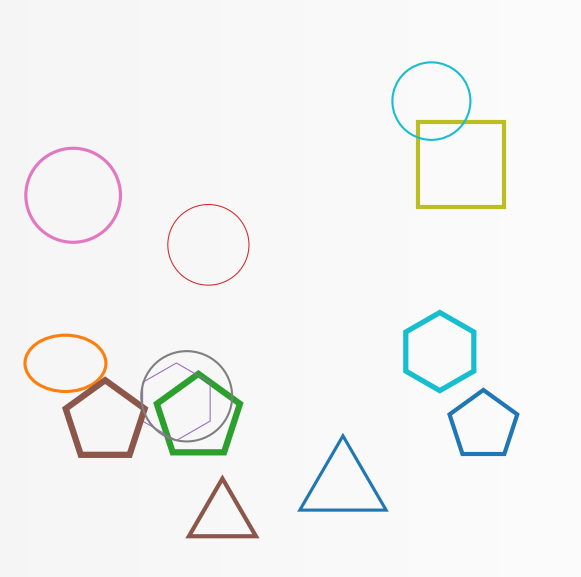[{"shape": "triangle", "thickness": 1.5, "radius": 0.43, "center": [0.59, 0.159]}, {"shape": "pentagon", "thickness": 2, "radius": 0.31, "center": [0.832, 0.263]}, {"shape": "oval", "thickness": 1.5, "radius": 0.35, "center": [0.113, 0.37]}, {"shape": "pentagon", "thickness": 3, "radius": 0.38, "center": [0.341, 0.277]}, {"shape": "circle", "thickness": 0.5, "radius": 0.35, "center": [0.359, 0.575]}, {"shape": "hexagon", "thickness": 0.5, "radius": 0.34, "center": [0.303, 0.303]}, {"shape": "triangle", "thickness": 2, "radius": 0.33, "center": [0.383, 0.104]}, {"shape": "pentagon", "thickness": 3, "radius": 0.36, "center": [0.181, 0.269]}, {"shape": "circle", "thickness": 1.5, "radius": 0.41, "center": [0.126, 0.661]}, {"shape": "circle", "thickness": 1, "radius": 0.39, "center": [0.321, 0.313]}, {"shape": "square", "thickness": 2, "radius": 0.37, "center": [0.793, 0.715]}, {"shape": "circle", "thickness": 1, "radius": 0.34, "center": [0.742, 0.824]}, {"shape": "hexagon", "thickness": 2.5, "radius": 0.34, "center": [0.757, 0.39]}]